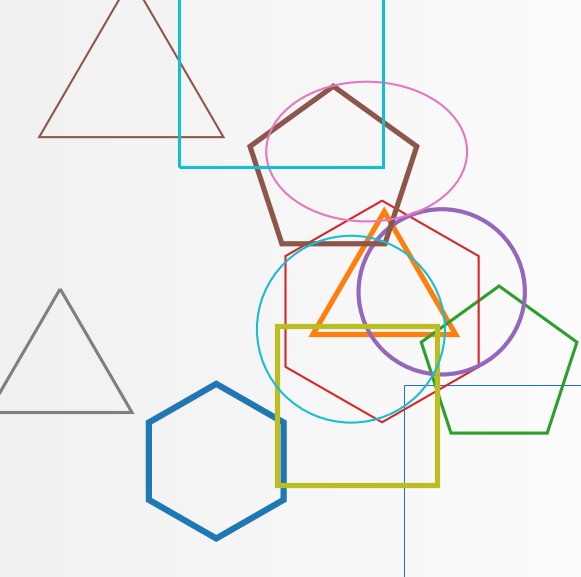[{"shape": "square", "thickness": 0.5, "radius": 0.91, "center": [0.878, 0.151]}, {"shape": "hexagon", "thickness": 3, "radius": 0.67, "center": [0.372, 0.201]}, {"shape": "triangle", "thickness": 2.5, "radius": 0.71, "center": [0.661, 0.491]}, {"shape": "pentagon", "thickness": 1.5, "radius": 0.7, "center": [0.859, 0.363]}, {"shape": "hexagon", "thickness": 1, "radius": 0.96, "center": [0.657, 0.46]}, {"shape": "circle", "thickness": 2, "radius": 0.72, "center": [0.76, 0.494]}, {"shape": "triangle", "thickness": 1, "radius": 0.92, "center": [0.226, 0.853]}, {"shape": "pentagon", "thickness": 2.5, "radius": 0.75, "center": [0.574, 0.699]}, {"shape": "oval", "thickness": 1, "radius": 0.86, "center": [0.631, 0.737]}, {"shape": "triangle", "thickness": 1.5, "radius": 0.71, "center": [0.104, 0.356]}, {"shape": "square", "thickness": 2.5, "radius": 0.69, "center": [0.614, 0.297]}, {"shape": "square", "thickness": 1.5, "radius": 0.88, "center": [0.483, 0.886]}, {"shape": "circle", "thickness": 1, "radius": 0.81, "center": [0.604, 0.429]}]